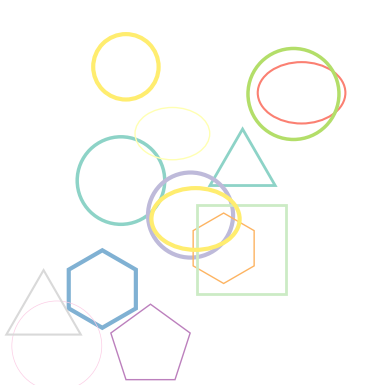[{"shape": "circle", "thickness": 2.5, "radius": 0.57, "center": [0.314, 0.531]}, {"shape": "triangle", "thickness": 2, "radius": 0.49, "center": [0.63, 0.567]}, {"shape": "oval", "thickness": 1, "radius": 0.49, "center": [0.448, 0.653]}, {"shape": "circle", "thickness": 3, "radius": 0.55, "center": [0.495, 0.441]}, {"shape": "oval", "thickness": 1.5, "radius": 0.57, "center": [0.783, 0.759]}, {"shape": "hexagon", "thickness": 3, "radius": 0.5, "center": [0.266, 0.249]}, {"shape": "hexagon", "thickness": 1, "radius": 0.46, "center": [0.581, 0.355]}, {"shape": "circle", "thickness": 2.5, "radius": 0.59, "center": [0.762, 0.756]}, {"shape": "circle", "thickness": 0.5, "radius": 0.58, "center": [0.148, 0.101]}, {"shape": "triangle", "thickness": 1.5, "radius": 0.56, "center": [0.113, 0.187]}, {"shape": "pentagon", "thickness": 1, "radius": 0.54, "center": [0.391, 0.102]}, {"shape": "square", "thickness": 2, "radius": 0.58, "center": [0.627, 0.352]}, {"shape": "circle", "thickness": 3, "radius": 0.42, "center": [0.327, 0.826]}, {"shape": "oval", "thickness": 3, "radius": 0.57, "center": [0.508, 0.431]}]